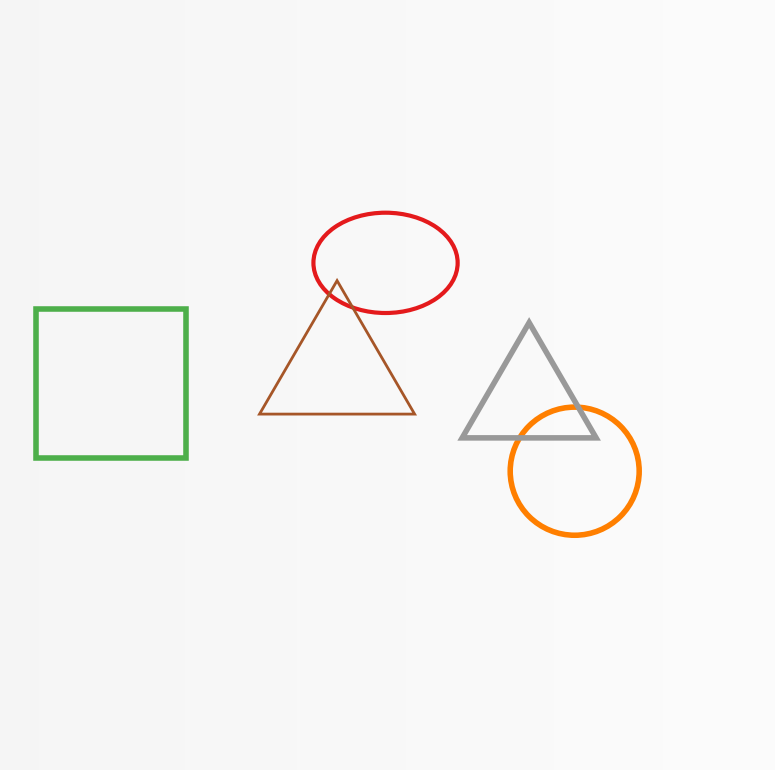[{"shape": "oval", "thickness": 1.5, "radius": 0.47, "center": [0.497, 0.659]}, {"shape": "square", "thickness": 2, "radius": 0.48, "center": [0.143, 0.502]}, {"shape": "circle", "thickness": 2, "radius": 0.42, "center": [0.742, 0.388]}, {"shape": "triangle", "thickness": 1, "radius": 0.58, "center": [0.435, 0.52]}, {"shape": "triangle", "thickness": 2, "radius": 0.5, "center": [0.683, 0.481]}]